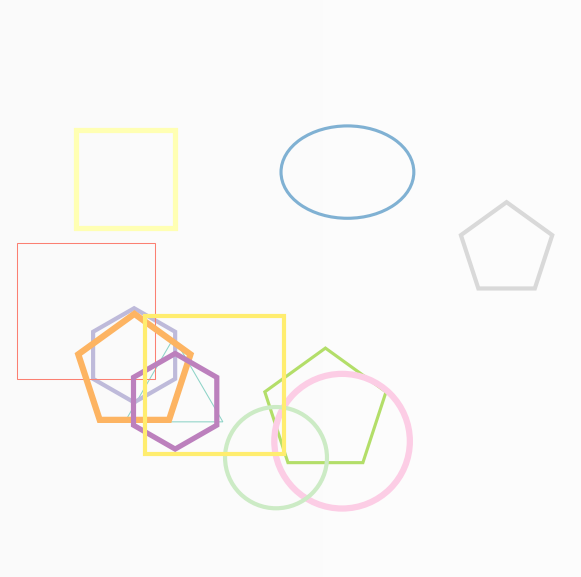[{"shape": "triangle", "thickness": 0.5, "radius": 0.49, "center": [0.299, 0.317]}, {"shape": "square", "thickness": 2.5, "radius": 0.42, "center": [0.215, 0.689]}, {"shape": "hexagon", "thickness": 2, "radius": 0.41, "center": [0.231, 0.384]}, {"shape": "square", "thickness": 0.5, "radius": 0.59, "center": [0.148, 0.461]}, {"shape": "oval", "thickness": 1.5, "radius": 0.57, "center": [0.598, 0.701]}, {"shape": "pentagon", "thickness": 3, "radius": 0.51, "center": [0.231, 0.354]}, {"shape": "pentagon", "thickness": 1.5, "radius": 0.55, "center": [0.56, 0.287]}, {"shape": "circle", "thickness": 3, "radius": 0.58, "center": [0.589, 0.235]}, {"shape": "pentagon", "thickness": 2, "radius": 0.41, "center": [0.872, 0.566]}, {"shape": "hexagon", "thickness": 2.5, "radius": 0.41, "center": [0.301, 0.304]}, {"shape": "circle", "thickness": 2, "radius": 0.44, "center": [0.475, 0.207]}, {"shape": "square", "thickness": 2, "radius": 0.6, "center": [0.369, 0.332]}]